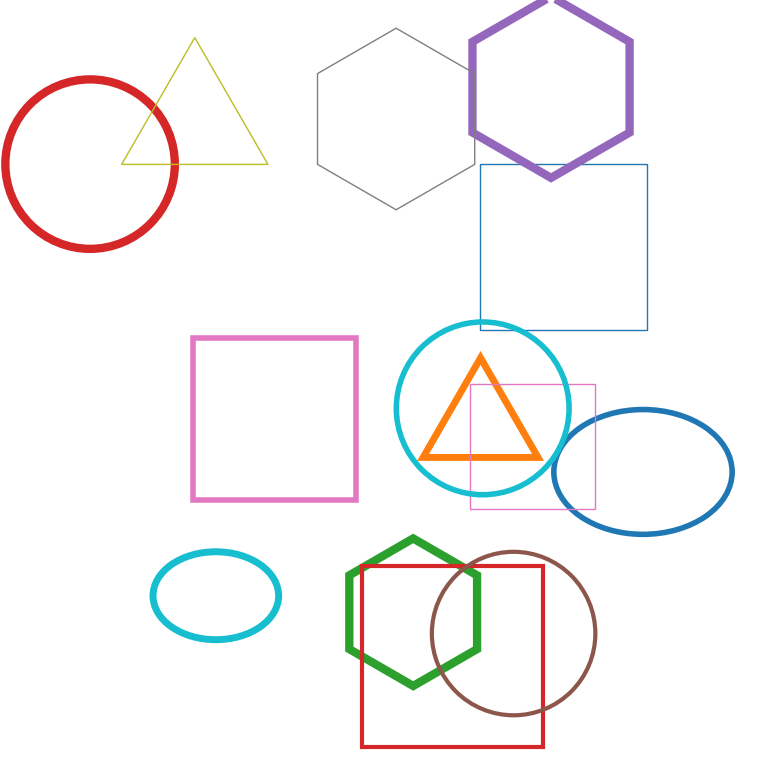[{"shape": "square", "thickness": 0.5, "radius": 0.54, "center": [0.732, 0.679]}, {"shape": "oval", "thickness": 2, "radius": 0.58, "center": [0.835, 0.387]}, {"shape": "triangle", "thickness": 2.5, "radius": 0.43, "center": [0.624, 0.449]}, {"shape": "hexagon", "thickness": 3, "radius": 0.48, "center": [0.537, 0.205]}, {"shape": "circle", "thickness": 3, "radius": 0.55, "center": [0.117, 0.787]}, {"shape": "square", "thickness": 1.5, "radius": 0.59, "center": [0.587, 0.147]}, {"shape": "hexagon", "thickness": 3, "radius": 0.59, "center": [0.716, 0.887]}, {"shape": "circle", "thickness": 1.5, "radius": 0.53, "center": [0.667, 0.177]}, {"shape": "square", "thickness": 0.5, "radius": 0.4, "center": [0.691, 0.42]}, {"shape": "square", "thickness": 2, "radius": 0.53, "center": [0.357, 0.456]}, {"shape": "hexagon", "thickness": 0.5, "radius": 0.59, "center": [0.514, 0.845]}, {"shape": "triangle", "thickness": 0.5, "radius": 0.55, "center": [0.253, 0.841]}, {"shape": "circle", "thickness": 2, "radius": 0.56, "center": [0.627, 0.47]}, {"shape": "oval", "thickness": 2.5, "radius": 0.41, "center": [0.28, 0.226]}]